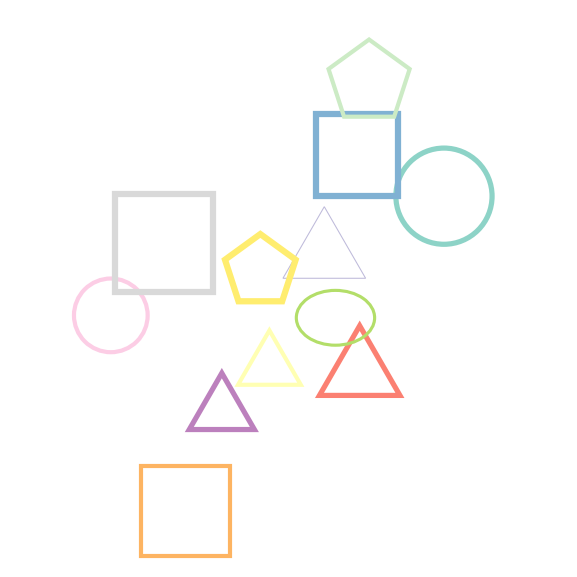[{"shape": "circle", "thickness": 2.5, "radius": 0.42, "center": [0.769, 0.659]}, {"shape": "triangle", "thickness": 2, "radius": 0.31, "center": [0.467, 0.364]}, {"shape": "triangle", "thickness": 0.5, "radius": 0.41, "center": [0.562, 0.559]}, {"shape": "triangle", "thickness": 2.5, "radius": 0.4, "center": [0.623, 0.355]}, {"shape": "square", "thickness": 3, "radius": 0.36, "center": [0.618, 0.73]}, {"shape": "square", "thickness": 2, "radius": 0.39, "center": [0.321, 0.114]}, {"shape": "oval", "thickness": 1.5, "radius": 0.34, "center": [0.581, 0.449]}, {"shape": "circle", "thickness": 2, "radius": 0.32, "center": [0.192, 0.453]}, {"shape": "square", "thickness": 3, "radius": 0.42, "center": [0.284, 0.578]}, {"shape": "triangle", "thickness": 2.5, "radius": 0.33, "center": [0.384, 0.288]}, {"shape": "pentagon", "thickness": 2, "radius": 0.37, "center": [0.639, 0.857]}, {"shape": "pentagon", "thickness": 3, "radius": 0.32, "center": [0.451, 0.529]}]